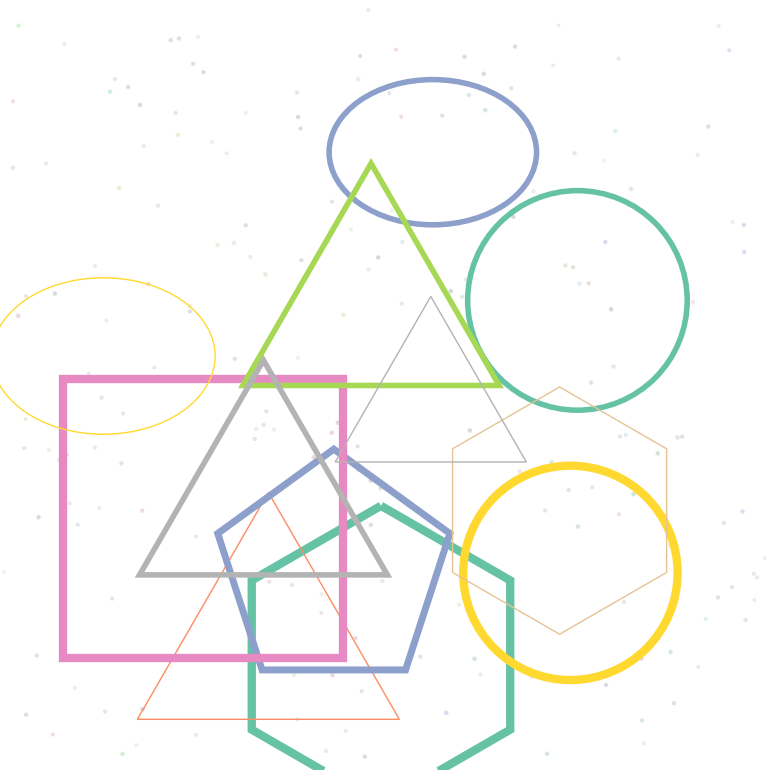[{"shape": "hexagon", "thickness": 3, "radius": 0.97, "center": [0.495, 0.149]}, {"shape": "circle", "thickness": 2, "radius": 0.71, "center": [0.75, 0.61]}, {"shape": "triangle", "thickness": 0.5, "radius": 0.98, "center": [0.349, 0.164]}, {"shape": "oval", "thickness": 2, "radius": 0.67, "center": [0.562, 0.802]}, {"shape": "pentagon", "thickness": 2.5, "radius": 0.79, "center": [0.434, 0.258]}, {"shape": "square", "thickness": 3, "radius": 0.91, "center": [0.264, 0.327]}, {"shape": "triangle", "thickness": 2, "radius": 0.96, "center": [0.482, 0.595]}, {"shape": "oval", "thickness": 0.5, "radius": 0.73, "center": [0.134, 0.538]}, {"shape": "circle", "thickness": 3, "radius": 0.7, "center": [0.741, 0.256]}, {"shape": "hexagon", "thickness": 0.5, "radius": 0.8, "center": [0.727, 0.337]}, {"shape": "triangle", "thickness": 0.5, "radius": 0.72, "center": [0.559, 0.472]}, {"shape": "triangle", "thickness": 2, "radius": 0.93, "center": [0.342, 0.346]}]